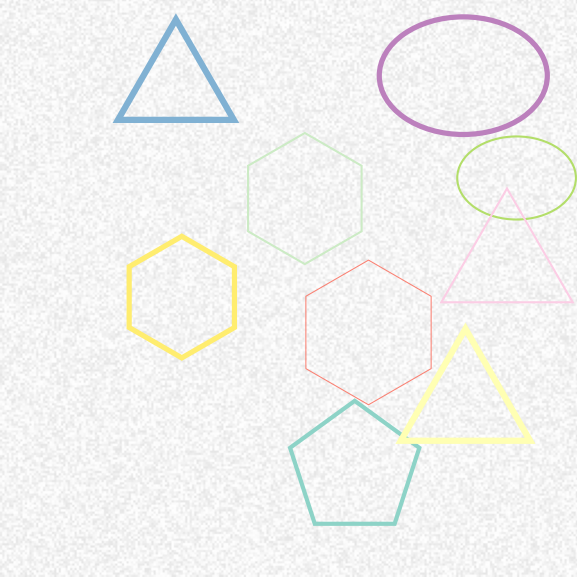[{"shape": "pentagon", "thickness": 2, "radius": 0.59, "center": [0.614, 0.187]}, {"shape": "triangle", "thickness": 3, "radius": 0.65, "center": [0.806, 0.301]}, {"shape": "hexagon", "thickness": 0.5, "radius": 0.63, "center": [0.638, 0.423]}, {"shape": "triangle", "thickness": 3, "radius": 0.58, "center": [0.305, 0.849]}, {"shape": "oval", "thickness": 1, "radius": 0.51, "center": [0.894, 0.691]}, {"shape": "triangle", "thickness": 1, "radius": 0.66, "center": [0.878, 0.541]}, {"shape": "oval", "thickness": 2.5, "radius": 0.73, "center": [0.802, 0.868]}, {"shape": "hexagon", "thickness": 1, "radius": 0.57, "center": [0.528, 0.655]}, {"shape": "hexagon", "thickness": 2.5, "radius": 0.53, "center": [0.315, 0.485]}]